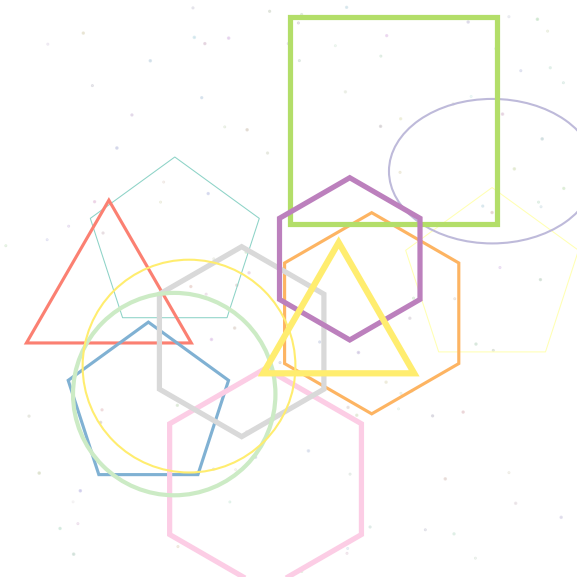[{"shape": "pentagon", "thickness": 0.5, "radius": 0.77, "center": [0.303, 0.573]}, {"shape": "pentagon", "thickness": 0.5, "radius": 0.79, "center": [0.852, 0.517]}, {"shape": "oval", "thickness": 1, "radius": 0.89, "center": [0.852, 0.703]}, {"shape": "triangle", "thickness": 1.5, "radius": 0.82, "center": [0.189, 0.488]}, {"shape": "pentagon", "thickness": 1.5, "radius": 0.73, "center": [0.257, 0.295]}, {"shape": "hexagon", "thickness": 1.5, "radius": 0.87, "center": [0.644, 0.457]}, {"shape": "square", "thickness": 2.5, "radius": 0.89, "center": [0.681, 0.79]}, {"shape": "hexagon", "thickness": 2.5, "radius": 0.96, "center": [0.46, 0.169]}, {"shape": "hexagon", "thickness": 2.5, "radius": 0.82, "center": [0.418, 0.408]}, {"shape": "hexagon", "thickness": 2.5, "radius": 0.7, "center": [0.606, 0.551]}, {"shape": "circle", "thickness": 2, "radius": 0.88, "center": [0.302, 0.317]}, {"shape": "circle", "thickness": 1, "radius": 0.92, "center": [0.327, 0.365]}, {"shape": "triangle", "thickness": 3, "radius": 0.75, "center": [0.586, 0.428]}]